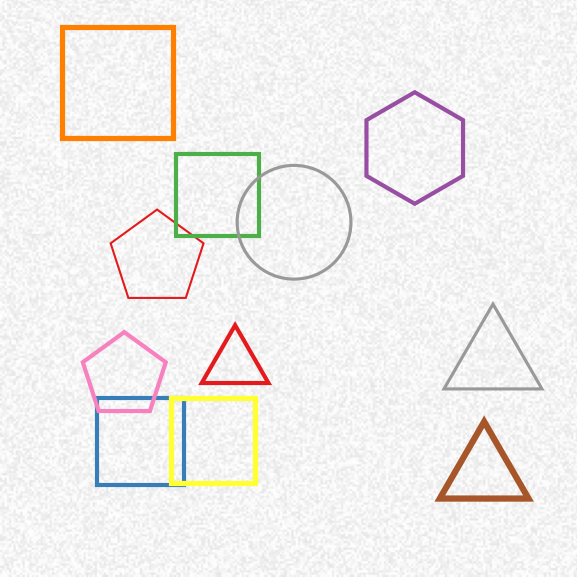[{"shape": "triangle", "thickness": 2, "radius": 0.33, "center": [0.407, 0.369]}, {"shape": "pentagon", "thickness": 1, "radius": 0.42, "center": [0.272, 0.552]}, {"shape": "square", "thickness": 2, "radius": 0.38, "center": [0.244, 0.234]}, {"shape": "square", "thickness": 2, "radius": 0.36, "center": [0.377, 0.661]}, {"shape": "hexagon", "thickness": 2, "radius": 0.48, "center": [0.718, 0.743]}, {"shape": "square", "thickness": 2.5, "radius": 0.48, "center": [0.203, 0.856]}, {"shape": "square", "thickness": 2.5, "radius": 0.37, "center": [0.369, 0.237]}, {"shape": "triangle", "thickness": 3, "radius": 0.44, "center": [0.838, 0.18]}, {"shape": "pentagon", "thickness": 2, "radius": 0.38, "center": [0.215, 0.349]}, {"shape": "circle", "thickness": 1.5, "radius": 0.49, "center": [0.509, 0.614]}, {"shape": "triangle", "thickness": 1.5, "radius": 0.49, "center": [0.854, 0.375]}]